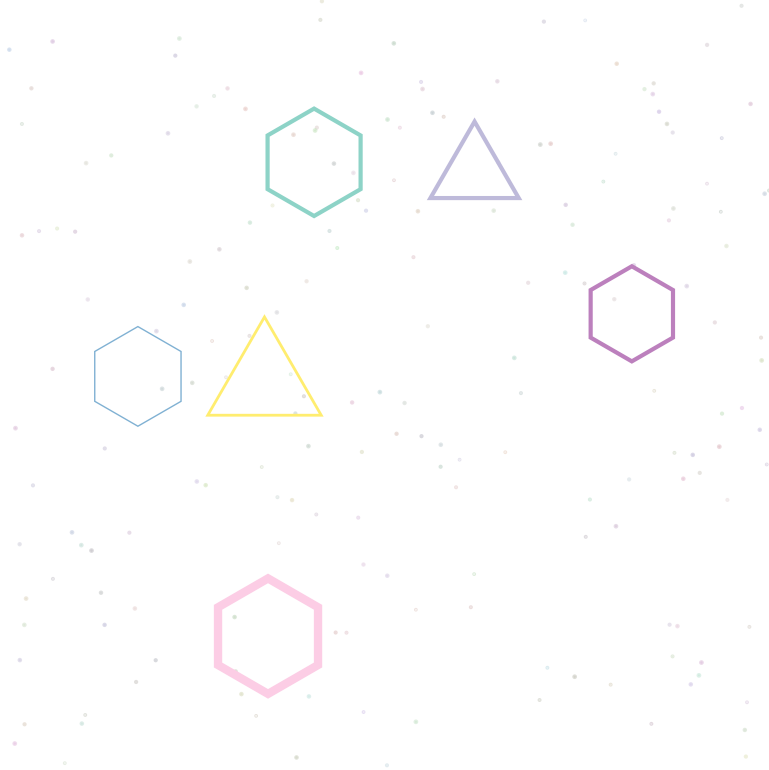[{"shape": "hexagon", "thickness": 1.5, "radius": 0.35, "center": [0.408, 0.789]}, {"shape": "triangle", "thickness": 1.5, "radius": 0.33, "center": [0.616, 0.776]}, {"shape": "hexagon", "thickness": 0.5, "radius": 0.32, "center": [0.179, 0.511]}, {"shape": "hexagon", "thickness": 3, "radius": 0.37, "center": [0.348, 0.174]}, {"shape": "hexagon", "thickness": 1.5, "radius": 0.31, "center": [0.821, 0.592]}, {"shape": "triangle", "thickness": 1, "radius": 0.43, "center": [0.343, 0.503]}]